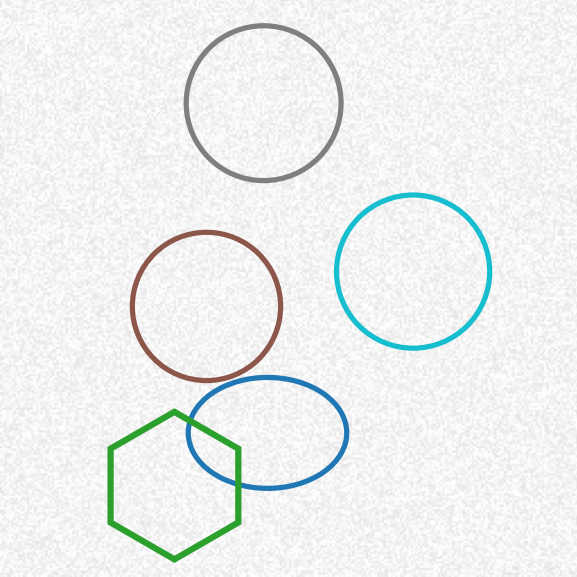[{"shape": "oval", "thickness": 2.5, "radius": 0.69, "center": [0.463, 0.25]}, {"shape": "hexagon", "thickness": 3, "radius": 0.64, "center": [0.302, 0.158]}, {"shape": "circle", "thickness": 2.5, "radius": 0.64, "center": [0.358, 0.468]}, {"shape": "circle", "thickness": 2.5, "radius": 0.67, "center": [0.457, 0.82]}, {"shape": "circle", "thickness": 2.5, "radius": 0.66, "center": [0.715, 0.529]}]